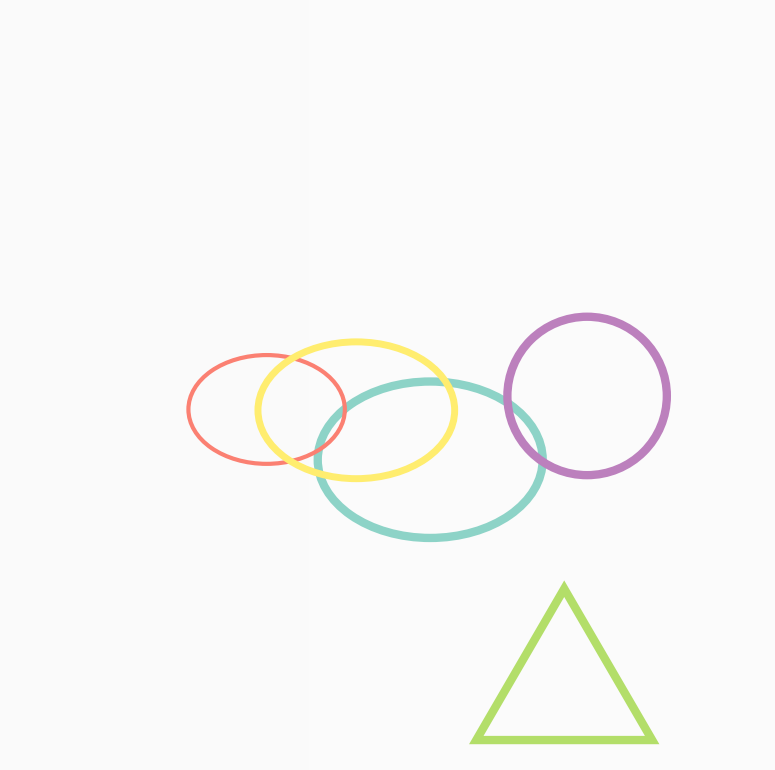[{"shape": "oval", "thickness": 3, "radius": 0.73, "center": [0.555, 0.403]}, {"shape": "oval", "thickness": 1.5, "radius": 0.5, "center": [0.344, 0.468]}, {"shape": "triangle", "thickness": 3, "radius": 0.66, "center": [0.728, 0.104]}, {"shape": "circle", "thickness": 3, "radius": 0.51, "center": [0.758, 0.486]}, {"shape": "oval", "thickness": 2.5, "radius": 0.63, "center": [0.46, 0.467]}]